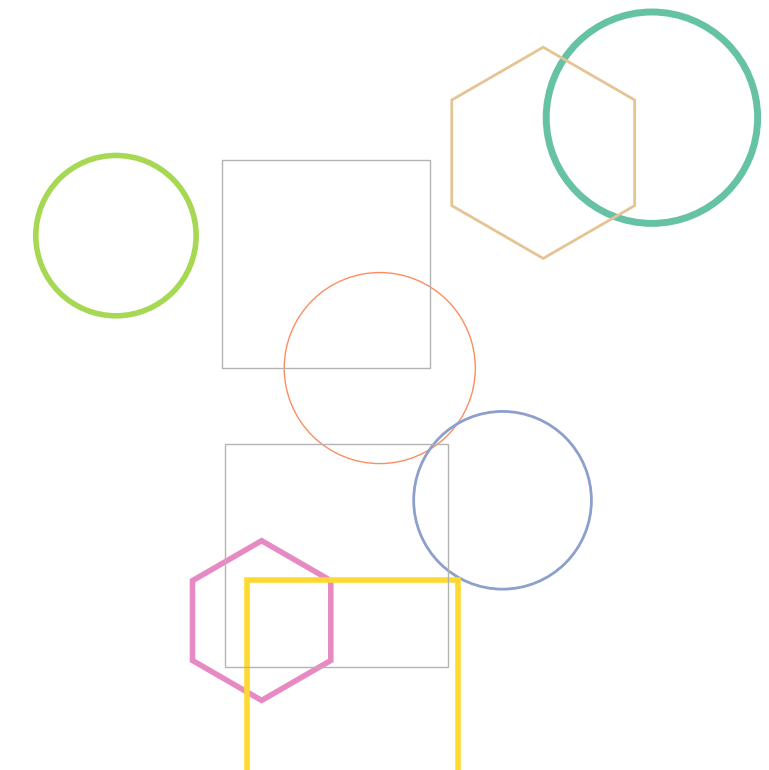[{"shape": "circle", "thickness": 2.5, "radius": 0.69, "center": [0.847, 0.847]}, {"shape": "circle", "thickness": 0.5, "radius": 0.62, "center": [0.493, 0.522]}, {"shape": "circle", "thickness": 1, "radius": 0.58, "center": [0.653, 0.35]}, {"shape": "hexagon", "thickness": 2, "radius": 0.52, "center": [0.34, 0.194]}, {"shape": "circle", "thickness": 2, "radius": 0.52, "center": [0.151, 0.694]}, {"shape": "square", "thickness": 2, "radius": 0.69, "center": [0.458, 0.109]}, {"shape": "hexagon", "thickness": 1, "radius": 0.69, "center": [0.705, 0.802]}, {"shape": "square", "thickness": 0.5, "radius": 0.72, "center": [0.437, 0.279]}, {"shape": "square", "thickness": 0.5, "radius": 0.68, "center": [0.424, 0.657]}]